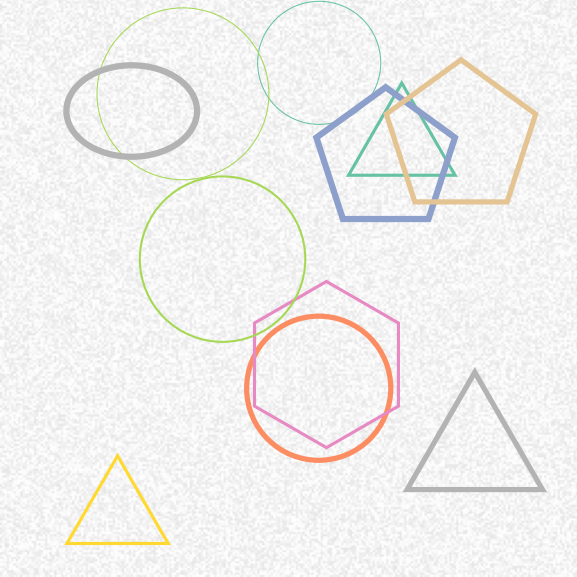[{"shape": "circle", "thickness": 0.5, "radius": 0.53, "center": [0.553, 0.89]}, {"shape": "triangle", "thickness": 1.5, "radius": 0.53, "center": [0.696, 0.749]}, {"shape": "circle", "thickness": 2.5, "radius": 0.62, "center": [0.552, 0.327]}, {"shape": "pentagon", "thickness": 3, "radius": 0.63, "center": [0.668, 0.722]}, {"shape": "hexagon", "thickness": 1.5, "radius": 0.72, "center": [0.565, 0.368]}, {"shape": "circle", "thickness": 1, "radius": 0.72, "center": [0.385, 0.55]}, {"shape": "circle", "thickness": 0.5, "radius": 0.74, "center": [0.317, 0.837]}, {"shape": "triangle", "thickness": 1.5, "radius": 0.51, "center": [0.204, 0.109]}, {"shape": "pentagon", "thickness": 2.5, "radius": 0.68, "center": [0.798, 0.76]}, {"shape": "triangle", "thickness": 2.5, "radius": 0.68, "center": [0.822, 0.219]}, {"shape": "oval", "thickness": 3, "radius": 0.57, "center": [0.228, 0.807]}]